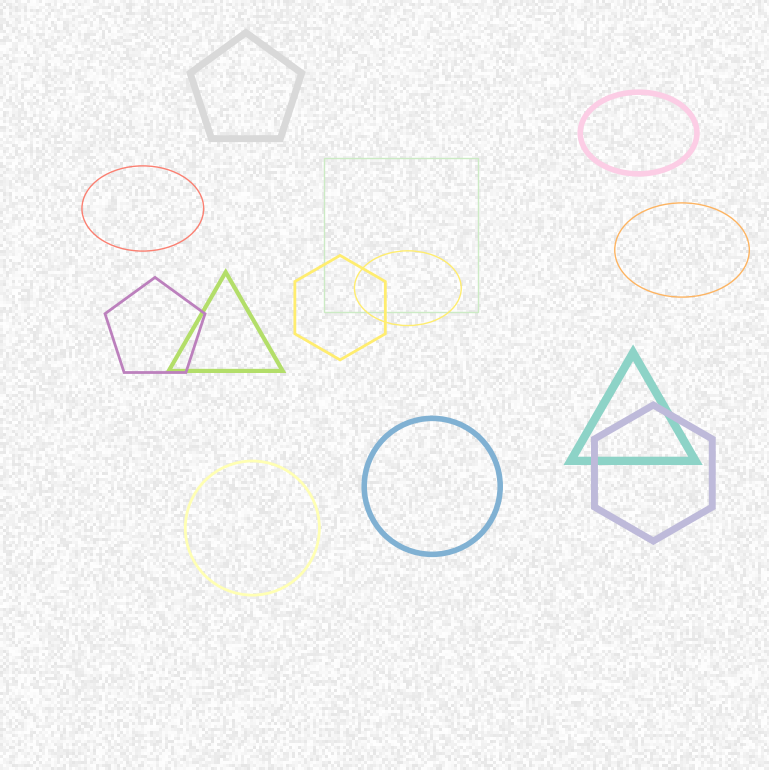[{"shape": "triangle", "thickness": 3, "radius": 0.47, "center": [0.822, 0.448]}, {"shape": "circle", "thickness": 1, "radius": 0.44, "center": [0.328, 0.314]}, {"shape": "hexagon", "thickness": 2.5, "radius": 0.44, "center": [0.849, 0.386]}, {"shape": "oval", "thickness": 0.5, "radius": 0.4, "center": [0.185, 0.729]}, {"shape": "circle", "thickness": 2, "radius": 0.44, "center": [0.561, 0.368]}, {"shape": "oval", "thickness": 0.5, "radius": 0.44, "center": [0.886, 0.675]}, {"shape": "triangle", "thickness": 1.5, "radius": 0.43, "center": [0.293, 0.561]}, {"shape": "oval", "thickness": 2, "radius": 0.38, "center": [0.829, 0.827]}, {"shape": "pentagon", "thickness": 2.5, "radius": 0.38, "center": [0.319, 0.882]}, {"shape": "pentagon", "thickness": 1, "radius": 0.34, "center": [0.201, 0.571]}, {"shape": "square", "thickness": 0.5, "radius": 0.5, "center": [0.521, 0.695]}, {"shape": "hexagon", "thickness": 1, "radius": 0.34, "center": [0.442, 0.6]}, {"shape": "oval", "thickness": 0.5, "radius": 0.35, "center": [0.53, 0.626]}]